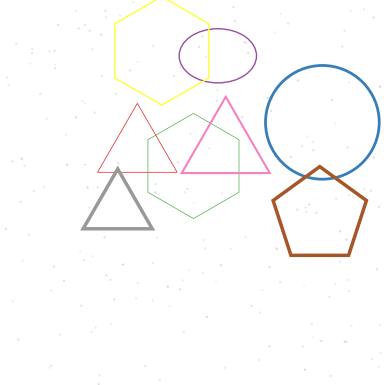[{"shape": "triangle", "thickness": 0.5, "radius": 0.6, "center": [0.357, 0.612]}, {"shape": "circle", "thickness": 2, "radius": 0.74, "center": [0.837, 0.682]}, {"shape": "hexagon", "thickness": 0.5, "radius": 0.68, "center": [0.503, 0.569]}, {"shape": "oval", "thickness": 1, "radius": 0.5, "center": [0.566, 0.855]}, {"shape": "hexagon", "thickness": 1, "radius": 0.7, "center": [0.42, 0.868]}, {"shape": "pentagon", "thickness": 2.5, "radius": 0.64, "center": [0.831, 0.44]}, {"shape": "triangle", "thickness": 1.5, "radius": 0.66, "center": [0.586, 0.616]}, {"shape": "triangle", "thickness": 2.5, "radius": 0.52, "center": [0.306, 0.458]}]